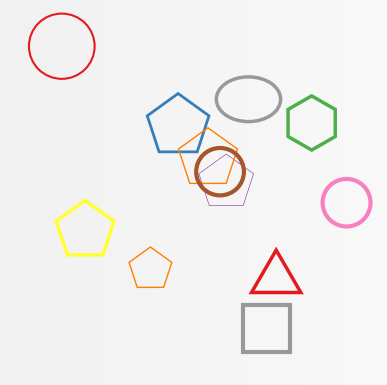[{"shape": "triangle", "thickness": 2.5, "radius": 0.37, "center": [0.713, 0.277]}, {"shape": "circle", "thickness": 1.5, "radius": 0.42, "center": [0.159, 0.88]}, {"shape": "pentagon", "thickness": 2, "radius": 0.42, "center": [0.46, 0.673]}, {"shape": "hexagon", "thickness": 2.5, "radius": 0.35, "center": [0.804, 0.681]}, {"shape": "pentagon", "thickness": 0.5, "radius": 0.37, "center": [0.584, 0.526]}, {"shape": "pentagon", "thickness": 1, "radius": 0.4, "center": [0.537, 0.588]}, {"shape": "pentagon", "thickness": 1, "radius": 0.29, "center": [0.388, 0.301]}, {"shape": "pentagon", "thickness": 2.5, "radius": 0.39, "center": [0.22, 0.401]}, {"shape": "circle", "thickness": 3, "radius": 0.31, "center": [0.568, 0.554]}, {"shape": "circle", "thickness": 3, "radius": 0.31, "center": [0.894, 0.473]}, {"shape": "oval", "thickness": 2.5, "radius": 0.41, "center": [0.641, 0.742]}, {"shape": "square", "thickness": 3, "radius": 0.31, "center": [0.687, 0.148]}]